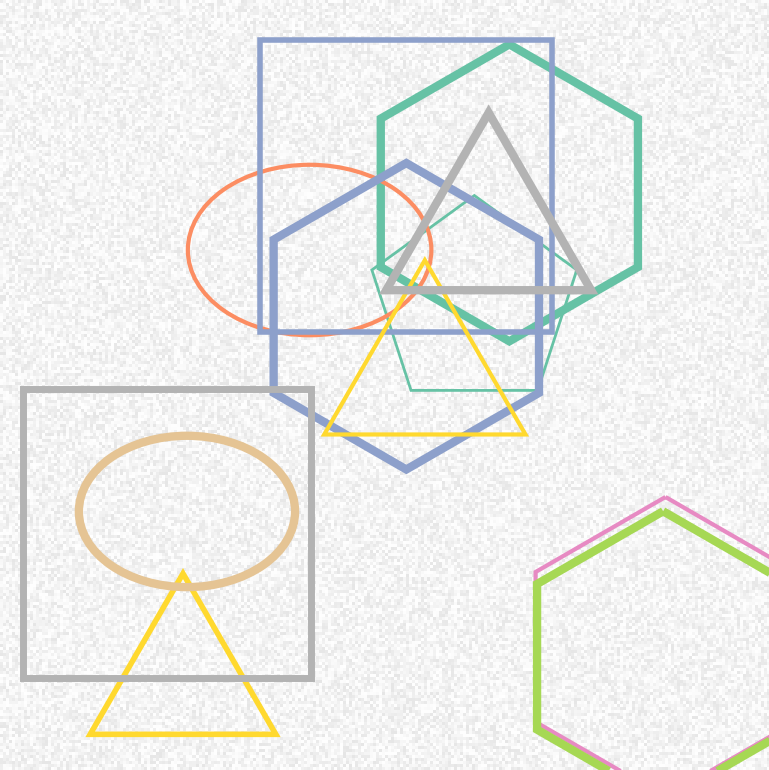[{"shape": "hexagon", "thickness": 3, "radius": 0.96, "center": [0.661, 0.75]}, {"shape": "pentagon", "thickness": 1, "radius": 0.7, "center": [0.616, 0.606]}, {"shape": "oval", "thickness": 1.5, "radius": 0.79, "center": [0.402, 0.675]}, {"shape": "hexagon", "thickness": 3, "radius": 0.99, "center": [0.528, 0.589]}, {"shape": "square", "thickness": 2, "radius": 0.95, "center": [0.527, 0.759]}, {"shape": "hexagon", "thickness": 1.5, "radius": 0.97, "center": [0.864, 0.16]}, {"shape": "hexagon", "thickness": 3, "radius": 0.95, "center": [0.861, 0.147]}, {"shape": "triangle", "thickness": 1.5, "radius": 0.75, "center": [0.552, 0.511]}, {"shape": "triangle", "thickness": 2, "radius": 0.7, "center": [0.238, 0.116]}, {"shape": "oval", "thickness": 3, "radius": 0.7, "center": [0.243, 0.336]}, {"shape": "square", "thickness": 2.5, "radius": 0.94, "center": [0.217, 0.307]}, {"shape": "triangle", "thickness": 3, "radius": 0.77, "center": [0.635, 0.7]}]